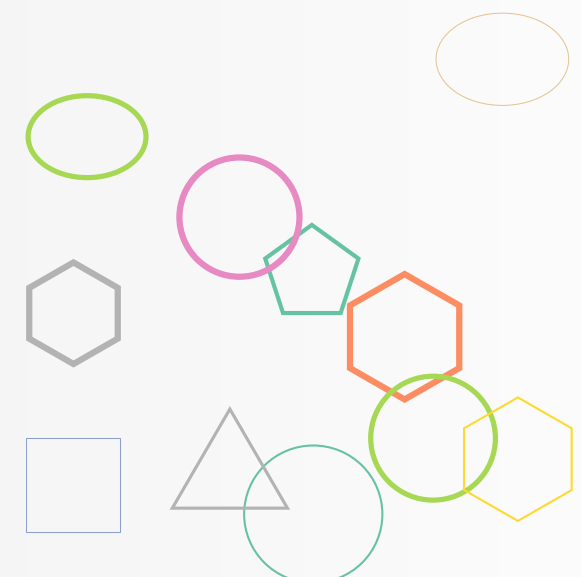[{"shape": "circle", "thickness": 1, "radius": 0.59, "center": [0.539, 0.109]}, {"shape": "pentagon", "thickness": 2, "radius": 0.42, "center": [0.536, 0.525]}, {"shape": "hexagon", "thickness": 3, "radius": 0.54, "center": [0.696, 0.416]}, {"shape": "square", "thickness": 0.5, "radius": 0.41, "center": [0.126, 0.159]}, {"shape": "circle", "thickness": 3, "radius": 0.52, "center": [0.412, 0.623]}, {"shape": "oval", "thickness": 2.5, "radius": 0.51, "center": [0.15, 0.763]}, {"shape": "circle", "thickness": 2.5, "radius": 0.54, "center": [0.745, 0.24]}, {"shape": "hexagon", "thickness": 1, "radius": 0.53, "center": [0.891, 0.204]}, {"shape": "oval", "thickness": 0.5, "radius": 0.57, "center": [0.864, 0.897]}, {"shape": "triangle", "thickness": 1.5, "radius": 0.57, "center": [0.396, 0.176]}, {"shape": "hexagon", "thickness": 3, "radius": 0.44, "center": [0.126, 0.457]}]